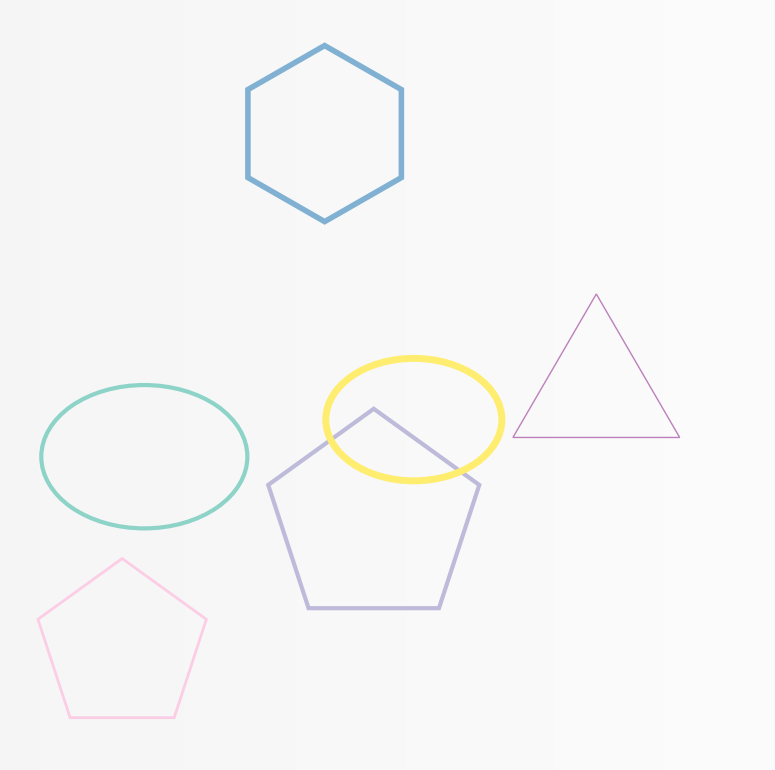[{"shape": "oval", "thickness": 1.5, "radius": 0.66, "center": [0.186, 0.407]}, {"shape": "pentagon", "thickness": 1.5, "radius": 0.72, "center": [0.482, 0.326]}, {"shape": "hexagon", "thickness": 2, "radius": 0.57, "center": [0.419, 0.827]}, {"shape": "pentagon", "thickness": 1, "radius": 0.57, "center": [0.158, 0.16]}, {"shape": "triangle", "thickness": 0.5, "radius": 0.62, "center": [0.769, 0.494]}, {"shape": "oval", "thickness": 2.5, "radius": 0.57, "center": [0.534, 0.455]}]